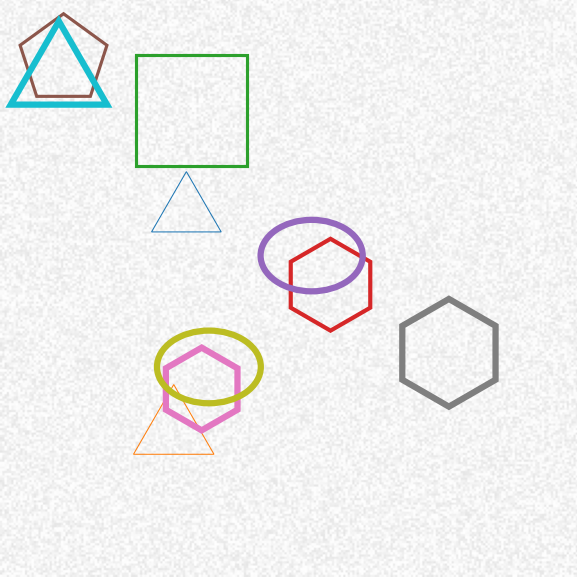[{"shape": "triangle", "thickness": 0.5, "radius": 0.35, "center": [0.323, 0.632]}, {"shape": "triangle", "thickness": 0.5, "radius": 0.4, "center": [0.301, 0.253]}, {"shape": "square", "thickness": 1.5, "radius": 0.48, "center": [0.331, 0.807]}, {"shape": "hexagon", "thickness": 2, "radius": 0.4, "center": [0.572, 0.506]}, {"shape": "oval", "thickness": 3, "radius": 0.44, "center": [0.54, 0.557]}, {"shape": "pentagon", "thickness": 1.5, "radius": 0.4, "center": [0.11, 0.896]}, {"shape": "hexagon", "thickness": 3, "radius": 0.36, "center": [0.349, 0.326]}, {"shape": "hexagon", "thickness": 3, "radius": 0.47, "center": [0.777, 0.388]}, {"shape": "oval", "thickness": 3, "radius": 0.45, "center": [0.362, 0.364]}, {"shape": "triangle", "thickness": 3, "radius": 0.48, "center": [0.102, 0.866]}]